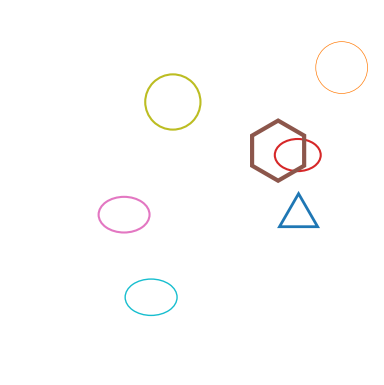[{"shape": "triangle", "thickness": 2, "radius": 0.29, "center": [0.775, 0.44]}, {"shape": "circle", "thickness": 0.5, "radius": 0.34, "center": [0.887, 0.825]}, {"shape": "oval", "thickness": 1.5, "radius": 0.3, "center": [0.773, 0.597]}, {"shape": "hexagon", "thickness": 3, "radius": 0.39, "center": [0.722, 0.609]}, {"shape": "oval", "thickness": 1.5, "radius": 0.33, "center": [0.322, 0.442]}, {"shape": "circle", "thickness": 1.5, "radius": 0.36, "center": [0.449, 0.735]}, {"shape": "oval", "thickness": 1, "radius": 0.34, "center": [0.392, 0.228]}]